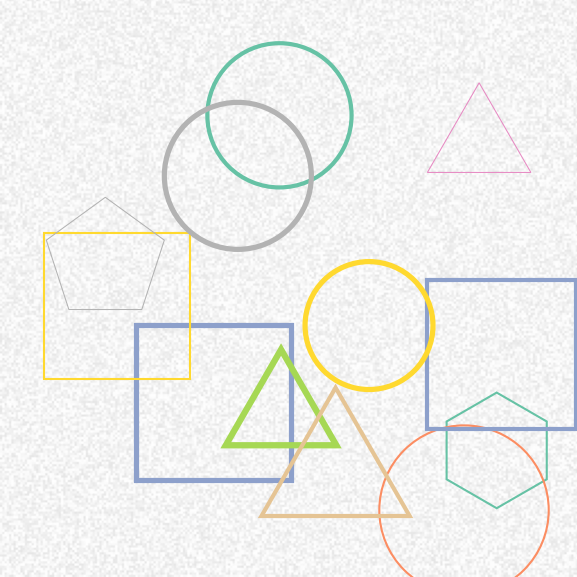[{"shape": "circle", "thickness": 2, "radius": 0.62, "center": [0.484, 0.799]}, {"shape": "hexagon", "thickness": 1, "radius": 0.5, "center": [0.86, 0.219]}, {"shape": "circle", "thickness": 1, "radius": 0.73, "center": [0.803, 0.116]}, {"shape": "square", "thickness": 2, "radius": 0.64, "center": [0.868, 0.385]}, {"shape": "square", "thickness": 2.5, "radius": 0.67, "center": [0.369, 0.302]}, {"shape": "triangle", "thickness": 0.5, "radius": 0.52, "center": [0.83, 0.752]}, {"shape": "triangle", "thickness": 3, "radius": 0.55, "center": [0.487, 0.283]}, {"shape": "circle", "thickness": 2.5, "radius": 0.55, "center": [0.639, 0.435]}, {"shape": "square", "thickness": 1, "radius": 0.63, "center": [0.203, 0.469]}, {"shape": "triangle", "thickness": 2, "radius": 0.74, "center": [0.581, 0.18]}, {"shape": "pentagon", "thickness": 0.5, "radius": 0.54, "center": [0.182, 0.55]}, {"shape": "circle", "thickness": 2.5, "radius": 0.64, "center": [0.412, 0.695]}]